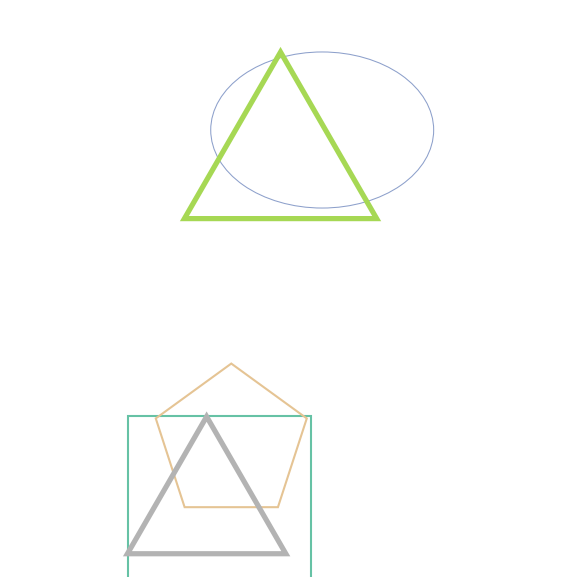[{"shape": "square", "thickness": 1, "radius": 0.79, "center": [0.38, 0.121]}, {"shape": "oval", "thickness": 0.5, "radius": 0.97, "center": [0.558, 0.774]}, {"shape": "triangle", "thickness": 2.5, "radius": 0.96, "center": [0.486, 0.717]}, {"shape": "pentagon", "thickness": 1, "radius": 0.69, "center": [0.4, 0.232]}, {"shape": "triangle", "thickness": 2.5, "radius": 0.79, "center": [0.358, 0.119]}]